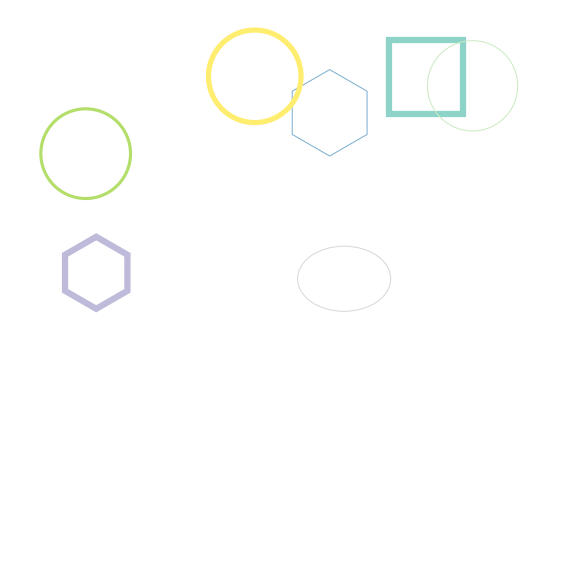[{"shape": "square", "thickness": 3, "radius": 0.32, "center": [0.737, 0.866]}, {"shape": "hexagon", "thickness": 3, "radius": 0.31, "center": [0.167, 0.527]}, {"shape": "hexagon", "thickness": 0.5, "radius": 0.37, "center": [0.571, 0.804]}, {"shape": "circle", "thickness": 1.5, "radius": 0.39, "center": [0.148, 0.733]}, {"shape": "oval", "thickness": 0.5, "radius": 0.4, "center": [0.596, 0.516]}, {"shape": "circle", "thickness": 0.5, "radius": 0.39, "center": [0.818, 0.851]}, {"shape": "circle", "thickness": 2.5, "radius": 0.4, "center": [0.441, 0.867]}]